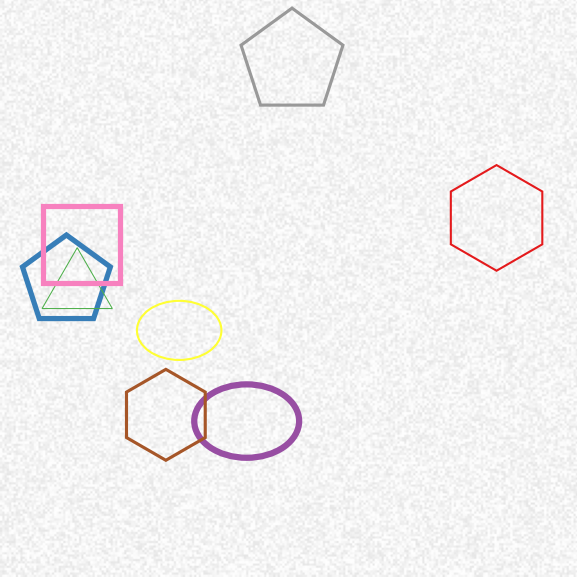[{"shape": "hexagon", "thickness": 1, "radius": 0.46, "center": [0.86, 0.622]}, {"shape": "pentagon", "thickness": 2.5, "radius": 0.4, "center": [0.115, 0.512]}, {"shape": "triangle", "thickness": 0.5, "radius": 0.35, "center": [0.134, 0.5]}, {"shape": "oval", "thickness": 3, "radius": 0.45, "center": [0.427, 0.27]}, {"shape": "oval", "thickness": 1, "radius": 0.37, "center": [0.31, 0.427]}, {"shape": "hexagon", "thickness": 1.5, "radius": 0.39, "center": [0.287, 0.281]}, {"shape": "square", "thickness": 2.5, "radius": 0.33, "center": [0.141, 0.576]}, {"shape": "pentagon", "thickness": 1.5, "radius": 0.46, "center": [0.506, 0.892]}]